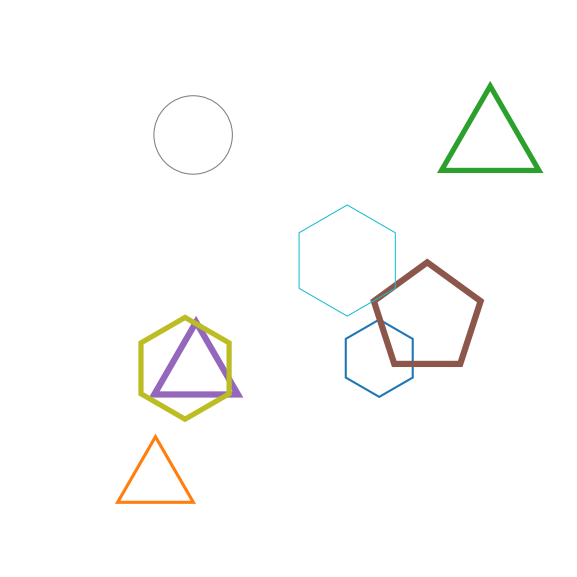[{"shape": "hexagon", "thickness": 1, "radius": 0.33, "center": [0.657, 0.379]}, {"shape": "triangle", "thickness": 1.5, "radius": 0.38, "center": [0.269, 0.167]}, {"shape": "triangle", "thickness": 2.5, "radius": 0.49, "center": [0.849, 0.753]}, {"shape": "triangle", "thickness": 3, "radius": 0.42, "center": [0.34, 0.358]}, {"shape": "pentagon", "thickness": 3, "radius": 0.49, "center": [0.74, 0.448]}, {"shape": "circle", "thickness": 0.5, "radius": 0.34, "center": [0.334, 0.765]}, {"shape": "hexagon", "thickness": 2.5, "radius": 0.44, "center": [0.32, 0.361]}, {"shape": "hexagon", "thickness": 0.5, "radius": 0.48, "center": [0.601, 0.548]}]